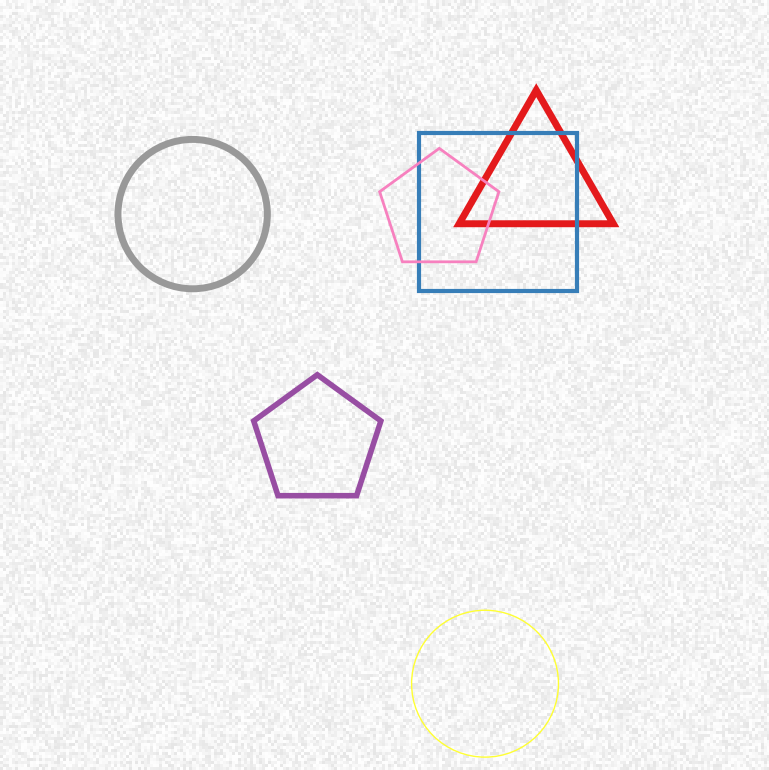[{"shape": "triangle", "thickness": 2.5, "radius": 0.58, "center": [0.696, 0.767]}, {"shape": "square", "thickness": 1.5, "radius": 0.51, "center": [0.646, 0.725]}, {"shape": "pentagon", "thickness": 2, "radius": 0.43, "center": [0.412, 0.426]}, {"shape": "circle", "thickness": 0.5, "radius": 0.48, "center": [0.63, 0.112]}, {"shape": "pentagon", "thickness": 1, "radius": 0.41, "center": [0.57, 0.726]}, {"shape": "circle", "thickness": 2.5, "radius": 0.49, "center": [0.25, 0.722]}]